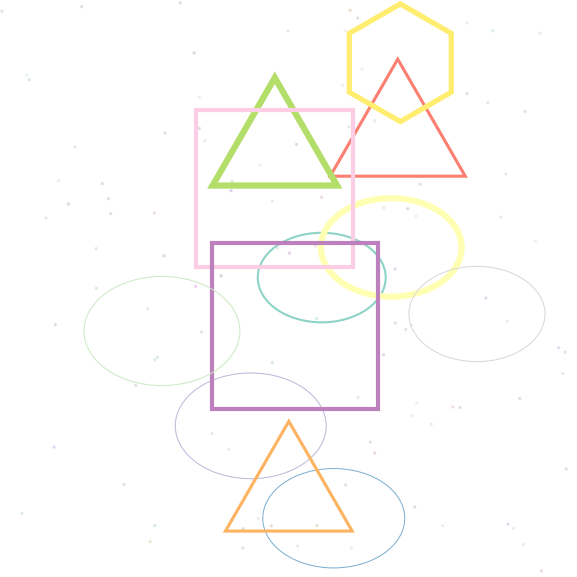[{"shape": "oval", "thickness": 1, "radius": 0.55, "center": [0.557, 0.518]}, {"shape": "oval", "thickness": 3, "radius": 0.61, "center": [0.678, 0.571]}, {"shape": "oval", "thickness": 0.5, "radius": 0.65, "center": [0.434, 0.262]}, {"shape": "triangle", "thickness": 1.5, "radius": 0.68, "center": [0.689, 0.762]}, {"shape": "oval", "thickness": 0.5, "radius": 0.61, "center": [0.578, 0.102]}, {"shape": "triangle", "thickness": 1.5, "radius": 0.63, "center": [0.5, 0.143]}, {"shape": "triangle", "thickness": 3, "radius": 0.62, "center": [0.476, 0.74]}, {"shape": "square", "thickness": 2, "radius": 0.68, "center": [0.476, 0.672]}, {"shape": "oval", "thickness": 0.5, "radius": 0.59, "center": [0.826, 0.455]}, {"shape": "square", "thickness": 2, "radius": 0.72, "center": [0.51, 0.434]}, {"shape": "oval", "thickness": 0.5, "radius": 0.67, "center": [0.28, 0.426]}, {"shape": "hexagon", "thickness": 2.5, "radius": 0.51, "center": [0.693, 0.89]}]